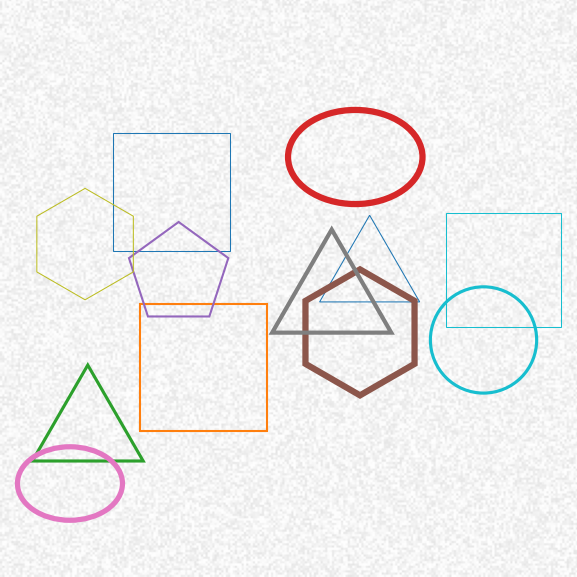[{"shape": "triangle", "thickness": 0.5, "radius": 0.5, "center": [0.64, 0.526]}, {"shape": "square", "thickness": 0.5, "radius": 0.51, "center": [0.297, 0.667]}, {"shape": "square", "thickness": 1, "radius": 0.55, "center": [0.352, 0.363]}, {"shape": "triangle", "thickness": 1.5, "radius": 0.55, "center": [0.152, 0.256]}, {"shape": "oval", "thickness": 3, "radius": 0.58, "center": [0.615, 0.727]}, {"shape": "pentagon", "thickness": 1, "radius": 0.45, "center": [0.309, 0.524]}, {"shape": "hexagon", "thickness": 3, "radius": 0.55, "center": [0.623, 0.424]}, {"shape": "oval", "thickness": 2.5, "radius": 0.45, "center": [0.121, 0.162]}, {"shape": "triangle", "thickness": 2, "radius": 0.6, "center": [0.574, 0.483]}, {"shape": "hexagon", "thickness": 0.5, "radius": 0.48, "center": [0.147, 0.576]}, {"shape": "square", "thickness": 0.5, "radius": 0.5, "center": [0.872, 0.532]}, {"shape": "circle", "thickness": 1.5, "radius": 0.46, "center": [0.837, 0.41]}]